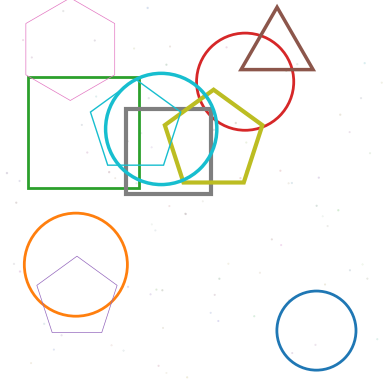[{"shape": "circle", "thickness": 2, "radius": 0.51, "center": [0.822, 0.141]}, {"shape": "circle", "thickness": 2, "radius": 0.67, "center": [0.197, 0.313]}, {"shape": "square", "thickness": 2, "radius": 0.72, "center": [0.217, 0.655]}, {"shape": "circle", "thickness": 2, "radius": 0.63, "center": [0.637, 0.788]}, {"shape": "pentagon", "thickness": 0.5, "radius": 0.55, "center": [0.2, 0.225]}, {"shape": "triangle", "thickness": 2.5, "radius": 0.54, "center": [0.72, 0.873]}, {"shape": "hexagon", "thickness": 0.5, "radius": 0.67, "center": [0.183, 0.872]}, {"shape": "square", "thickness": 3, "radius": 0.55, "center": [0.438, 0.607]}, {"shape": "pentagon", "thickness": 3, "radius": 0.67, "center": [0.555, 0.634]}, {"shape": "circle", "thickness": 2.5, "radius": 0.72, "center": [0.419, 0.665]}, {"shape": "pentagon", "thickness": 1, "radius": 0.62, "center": [0.352, 0.671]}]